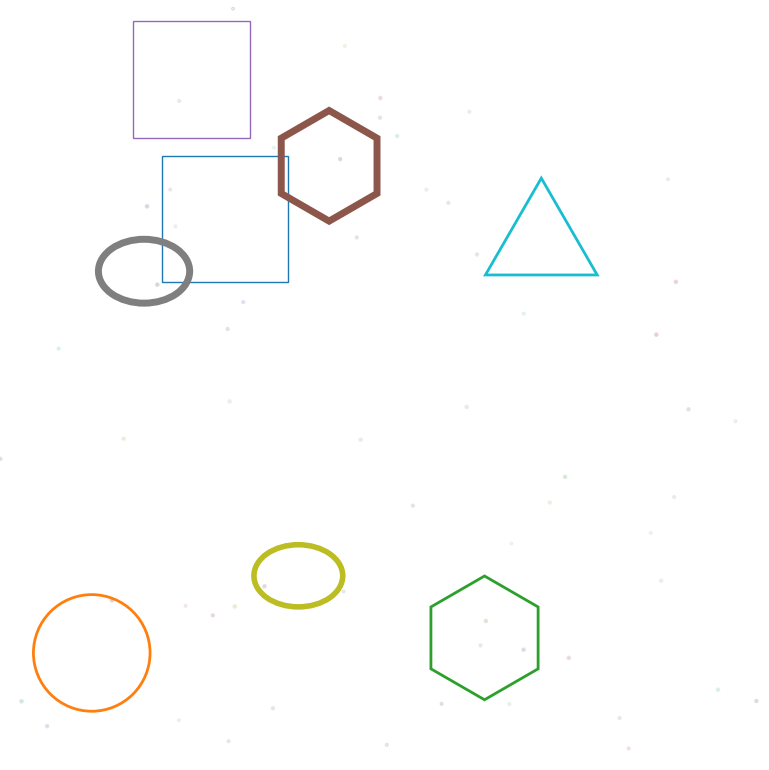[{"shape": "square", "thickness": 0.5, "radius": 0.41, "center": [0.292, 0.716]}, {"shape": "circle", "thickness": 1, "radius": 0.38, "center": [0.119, 0.152]}, {"shape": "hexagon", "thickness": 1, "radius": 0.4, "center": [0.629, 0.172]}, {"shape": "square", "thickness": 0.5, "radius": 0.38, "center": [0.249, 0.897]}, {"shape": "hexagon", "thickness": 2.5, "radius": 0.36, "center": [0.427, 0.785]}, {"shape": "oval", "thickness": 2.5, "radius": 0.3, "center": [0.187, 0.648]}, {"shape": "oval", "thickness": 2, "radius": 0.29, "center": [0.387, 0.252]}, {"shape": "triangle", "thickness": 1, "radius": 0.42, "center": [0.703, 0.685]}]